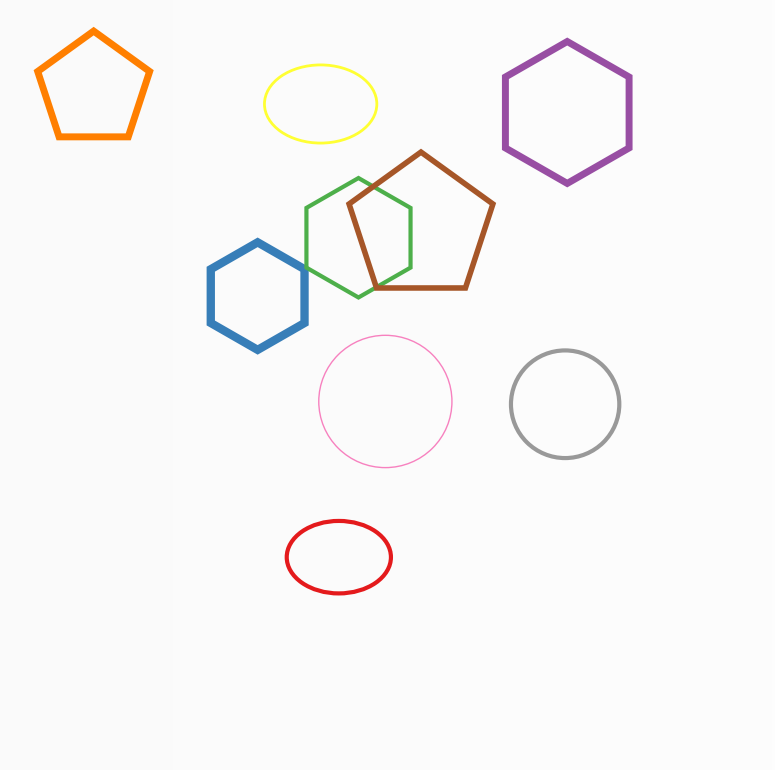[{"shape": "oval", "thickness": 1.5, "radius": 0.34, "center": [0.437, 0.276]}, {"shape": "hexagon", "thickness": 3, "radius": 0.35, "center": [0.332, 0.615]}, {"shape": "hexagon", "thickness": 1.5, "radius": 0.39, "center": [0.463, 0.691]}, {"shape": "hexagon", "thickness": 2.5, "radius": 0.46, "center": [0.732, 0.854]}, {"shape": "pentagon", "thickness": 2.5, "radius": 0.38, "center": [0.121, 0.884]}, {"shape": "oval", "thickness": 1, "radius": 0.36, "center": [0.414, 0.865]}, {"shape": "pentagon", "thickness": 2, "radius": 0.49, "center": [0.543, 0.705]}, {"shape": "circle", "thickness": 0.5, "radius": 0.43, "center": [0.497, 0.479]}, {"shape": "circle", "thickness": 1.5, "radius": 0.35, "center": [0.729, 0.475]}]